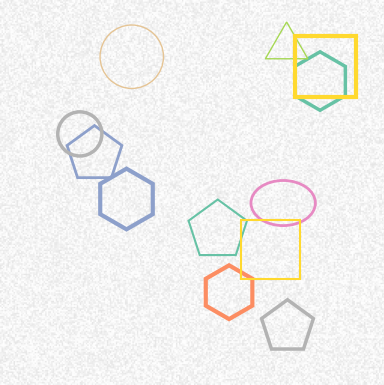[{"shape": "hexagon", "thickness": 2.5, "radius": 0.38, "center": [0.831, 0.79]}, {"shape": "pentagon", "thickness": 1.5, "radius": 0.4, "center": [0.566, 0.402]}, {"shape": "hexagon", "thickness": 3, "radius": 0.35, "center": [0.595, 0.241]}, {"shape": "pentagon", "thickness": 2, "radius": 0.37, "center": [0.245, 0.599]}, {"shape": "hexagon", "thickness": 3, "radius": 0.39, "center": [0.329, 0.483]}, {"shape": "oval", "thickness": 2, "radius": 0.42, "center": [0.736, 0.473]}, {"shape": "triangle", "thickness": 1, "radius": 0.32, "center": [0.744, 0.879]}, {"shape": "square", "thickness": 1.5, "radius": 0.38, "center": [0.703, 0.352]}, {"shape": "square", "thickness": 3, "radius": 0.4, "center": [0.846, 0.827]}, {"shape": "circle", "thickness": 1, "radius": 0.41, "center": [0.342, 0.853]}, {"shape": "circle", "thickness": 2.5, "radius": 0.29, "center": [0.207, 0.652]}, {"shape": "pentagon", "thickness": 2.5, "radius": 0.35, "center": [0.747, 0.151]}]